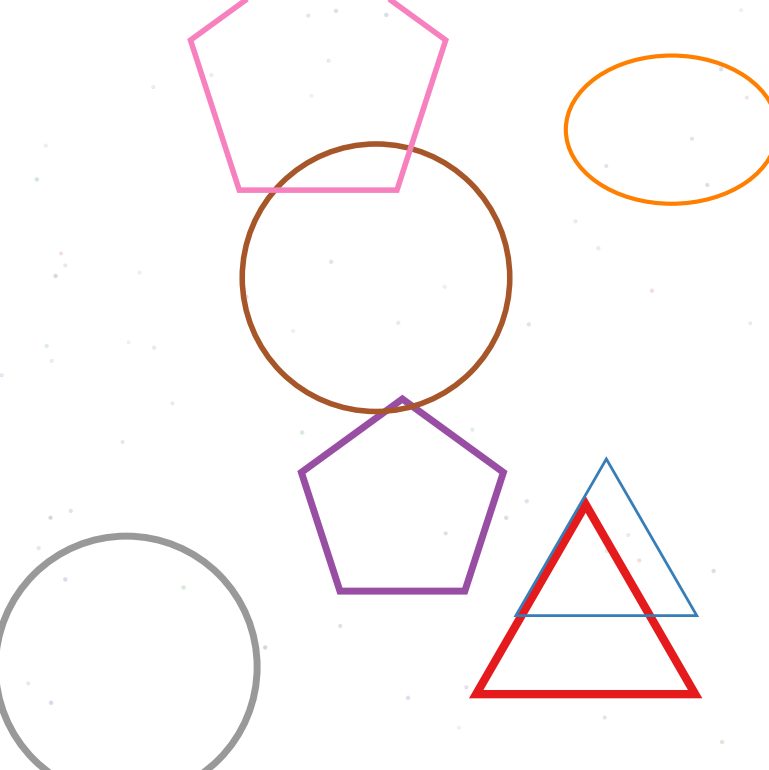[{"shape": "triangle", "thickness": 3, "radius": 0.82, "center": [0.761, 0.181]}, {"shape": "triangle", "thickness": 1, "radius": 0.68, "center": [0.787, 0.268]}, {"shape": "pentagon", "thickness": 2.5, "radius": 0.69, "center": [0.523, 0.344]}, {"shape": "oval", "thickness": 1.5, "radius": 0.69, "center": [0.872, 0.832]}, {"shape": "circle", "thickness": 2, "radius": 0.87, "center": [0.488, 0.639]}, {"shape": "pentagon", "thickness": 2, "radius": 0.87, "center": [0.413, 0.894]}, {"shape": "circle", "thickness": 2.5, "radius": 0.85, "center": [0.164, 0.134]}]